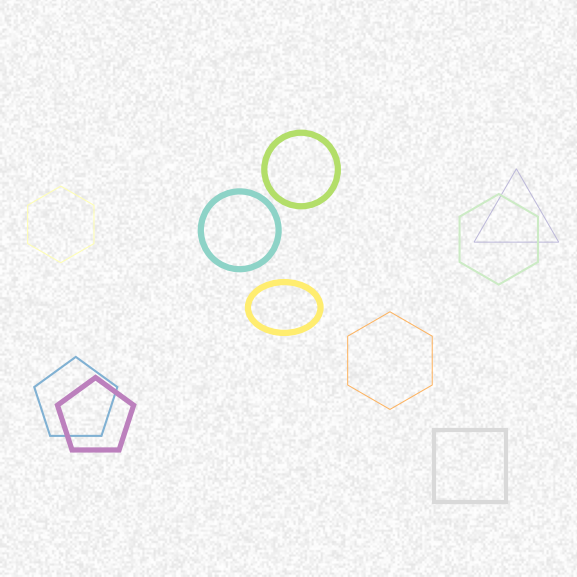[{"shape": "circle", "thickness": 3, "radius": 0.34, "center": [0.415, 0.6]}, {"shape": "hexagon", "thickness": 0.5, "radius": 0.33, "center": [0.105, 0.611]}, {"shape": "triangle", "thickness": 0.5, "radius": 0.42, "center": [0.894, 0.622]}, {"shape": "pentagon", "thickness": 1, "radius": 0.38, "center": [0.131, 0.306]}, {"shape": "hexagon", "thickness": 0.5, "radius": 0.42, "center": [0.675, 0.375]}, {"shape": "circle", "thickness": 3, "radius": 0.32, "center": [0.521, 0.706]}, {"shape": "square", "thickness": 2, "radius": 0.31, "center": [0.814, 0.193]}, {"shape": "pentagon", "thickness": 2.5, "radius": 0.35, "center": [0.165, 0.276]}, {"shape": "hexagon", "thickness": 1, "radius": 0.39, "center": [0.864, 0.585]}, {"shape": "oval", "thickness": 3, "radius": 0.31, "center": [0.492, 0.467]}]